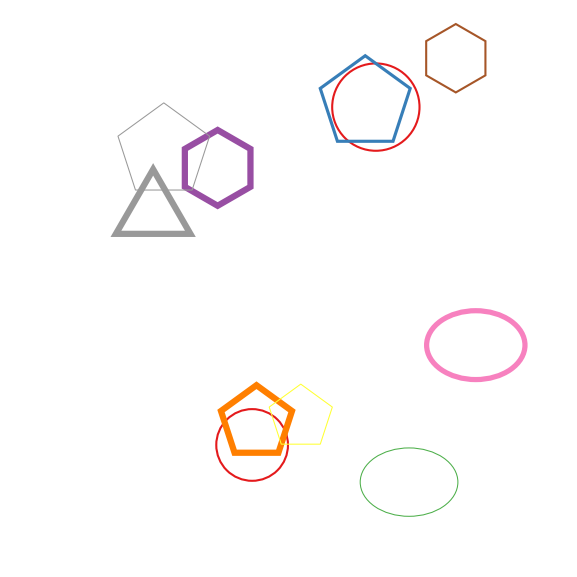[{"shape": "circle", "thickness": 1, "radius": 0.31, "center": [0.437, 0.229]}, {"shape": "circle", "thickness": 1, "radius": 0.38, "center": [0.651, 0.814]}, {"shape": "pentagon", "thickness": 1.5, "radius": 0.41, "center": [0.632, 0.821]}, {"shape": "oval", "thickness": 0.5, "radius": 0.42, "center": [0.708, 0.164]}, {"shape": "hexagon", "thickness": 3, "radius": 0.33, "center": [0.377, 0.708]}, {"shape": "pentagon", "thickness": 3, "radius": 0.32, "center": [0.444, 0.267]}, {"shape": "pentagon", "thickness": 0.5, "radius": 0.29, "center": [0.521, 0.277]}, {"shape": "hexagon", "thickness": 1, "radius": 0.3, "center": [0.789, 0.898]}, {"shape": "oval", "thickness": 2.5, "radius": 0.43, "center": [0.824, 0.401]}, {"shape": "pentagon", "thickness": 0.5, "radius": 0.42, "center": [0.284, 0.738]}, {"shape": "triangle", "thickness": 3, "radius": 0.37, "center": [0.265, 0.631]}]